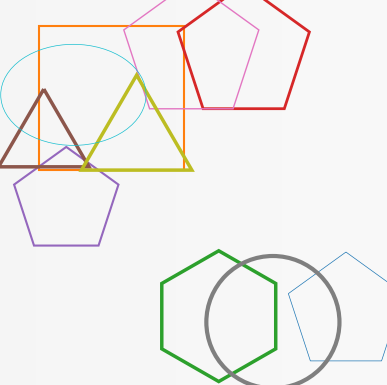[{"shape": "pentagon", "thickness": 0.5, "radius": 0.78, "center": [0.893, 0.189]}, {"shape": "square", "thickness": 1.5, "radius": 0.93, "center": [0.288, 0.746]}, {"shape": "hexagon", "thickness": 2.5, "radius": 0.85, "center": [0.565, 0.179]}, {"shape": "pentagon", "thickness": 2, "radius": 0.89, "center": [0.629, 0.862]}, {"shape": "pentagon", "thickness": 1.5, "radius": 0.71, "center": [0.171, 0.477]}, {"shape": "triangle", "thickness": 2.5, "radius": 0.67, "center": [0.113, 0.634]}, {"shape": "pentagon", "thickness": 1, "radius": 0.92, "center": [0.494, 0.866]}, {"shape": "circle", "thickness": 3, "radius": 0.86, "center": [0.704, 0.163]}, {"shape": "triangle", "thickness": 2.5, "radius": 0.82, "center": [0.353, 0.64]}, {"shape": "oval", "thickness": 0.5, "radius": 0.94, "center": [0.189, 0.754]}]